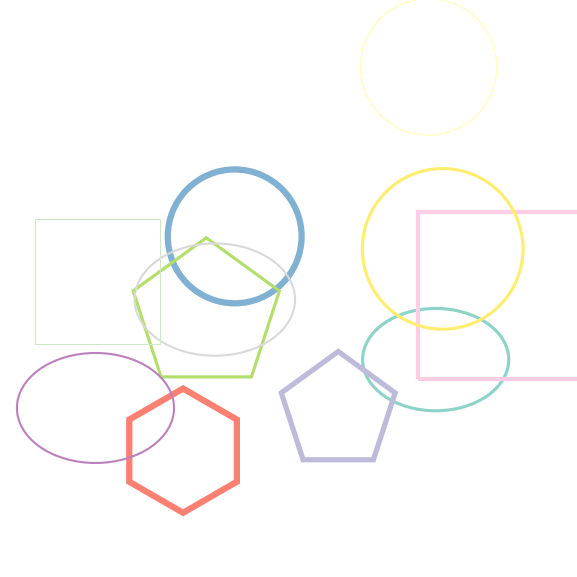[{"shape": "oval", "thickness": 1.5, "radius": 0.63, "center": [0.754, 0.376]}, {"shape": "circle", "thickness": 0.5, "radius": 0.59, "center": [0.742, 0.883]}, {"shape": "pentagon", "thickness": 2.5, "radius": 0.52, "center": [0.586, 0.287]}, {"shape": "hexagon", "thickness": 3, "radius": 0.54, "center": [0.317, 0.219]}, {"shape": "circle", "thickness": 3, "radius": 0.58, "center": [0.406, 0.59]}, {"shape": "pentagon", "thickness": 1.5, "radius": 0.67, "center": [0.357, 0.454]}, {"shape": "square", "thickness": 2, "radius": 0.72, "center": [0.869, 0.487]}, {"shape": "oval", "thickness": 1, "radius": 0.69, "center": [0.372, 0.48]}, {"shape": "oval", "thickness": 1, "radius": 0.68, "center": [0.165, 0.293]}, {"shape": "square", "thickness": 0.5, "radius": 0.54, "center": [0.169, 0.512]}, {"shape": "circle", "thickness": 1.5, "radius": 0.7, "center": [0.767, 0.568]}]